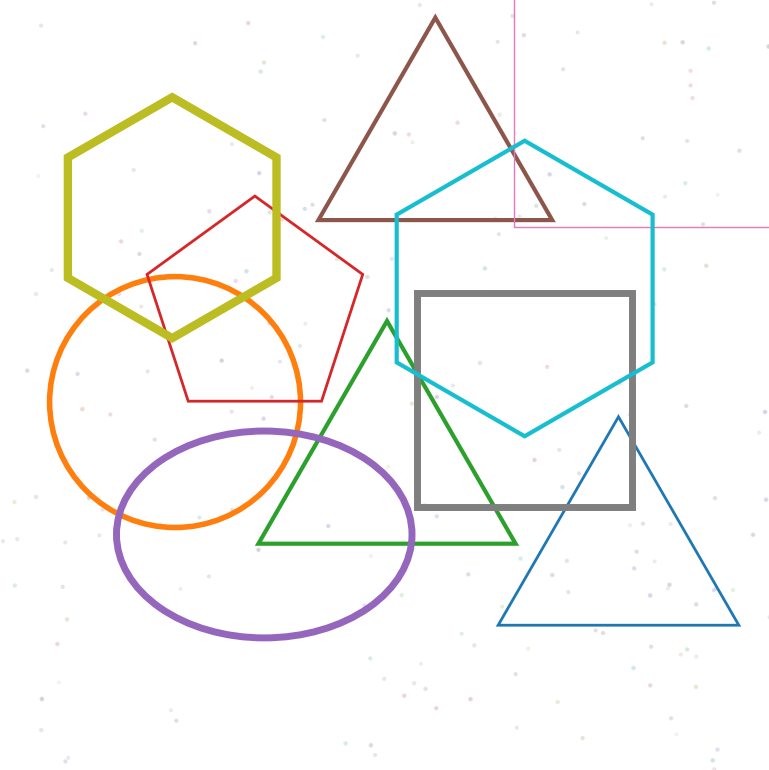[{"shape": "triangle", "thickness": 1, "radius": 0.9, "center": [0.803, 0.278]}, {"shape": "circle", "thickness": 2, "radius": 0.81, "center": [0.227, 0.478]}, {"shape": "triangle", "thickness": 1.5, "radius": 0.96, "center": [0.503, 0.39]}, {"shape": "pentagon", "thickness": 1, "radius": 0.74, "center": [0.331, 0.598]}, {"shape": "oval", "thickness": 2.5, "radius": 0.96, "center": [0.343, 0.306]}, {"shape": "triangle", "thickness": 1.5, "radius": 0.88, "center": [0.565, 0.802]}, {"shape": "square", "thickness": 0.5, "radius": 0.89, "center": [0.845, 0.884]}, {"shape": "square", "thickness": 2.5, "radius": 0.7, "center": [0.681, 0.48]}, {"shape": "hexagon", "thickness": 3, "radius": 0.78, "center": [0.224, 0.717]}, {"shape": "hexagon", "thickness": 1.5, "radius": 0.96, "center": [0.681, 0.625]}]